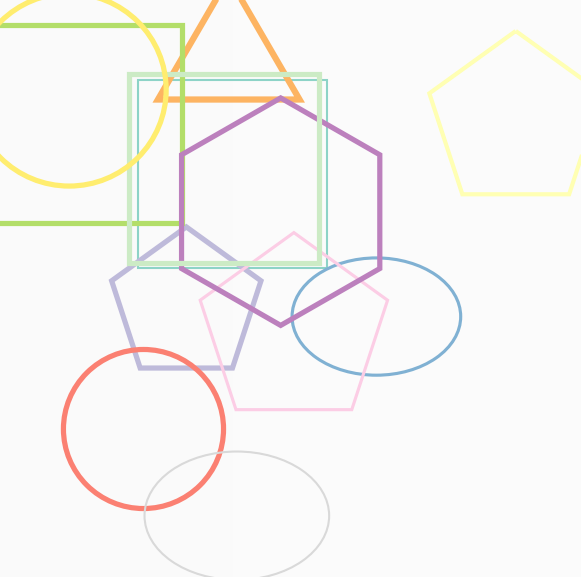[{"shape": "square", "thickness": 1, "radius": 0.81, "center": [0.4, 0.698]}, {"shape": "pentagon", "thickness": 2, "radius": 0.78, "center": [0.887, 0.789]}, {"shape": "pentagon", "thickness": 2.5, "radius": 0.68, "center": [0.321, 0.471]}, {"shape": "circle", "thickness": 2.5, "radius": 0.69, "center": [0.247, 0.256]}, {"shape": "oval", "thickness": 1.5, "radius": 0.73, "center": [0.648, 0.451]}, {"shape": "triangle", "thickness": 3, "radius": 0.7, "center": [0.394, 0.897]}, {"shape": "square", "thickness": 2.5, "radius": 0.86, "center": [0.142, 0.785]}, {"shape": "pentagon", "thickness": 1.5, "radius": 0.85, "center": [0.506, 0.427]}, {"shape": "oval", "thickness": 1, "radius": 0.79, "center": [0.407, 0.106]}, {"shape": "hexagon", "thickness": 2.5, "radius": 0.98, "center": [0.483, 0.633]}, {"shape": "square", "thickness": 2.5, "radius": 0.82, "center": [0.385, 0.708]}, {"shape": "circle", "thickness": 2.5, "radius": 0.83, "center": [0.119, 0.844]}]